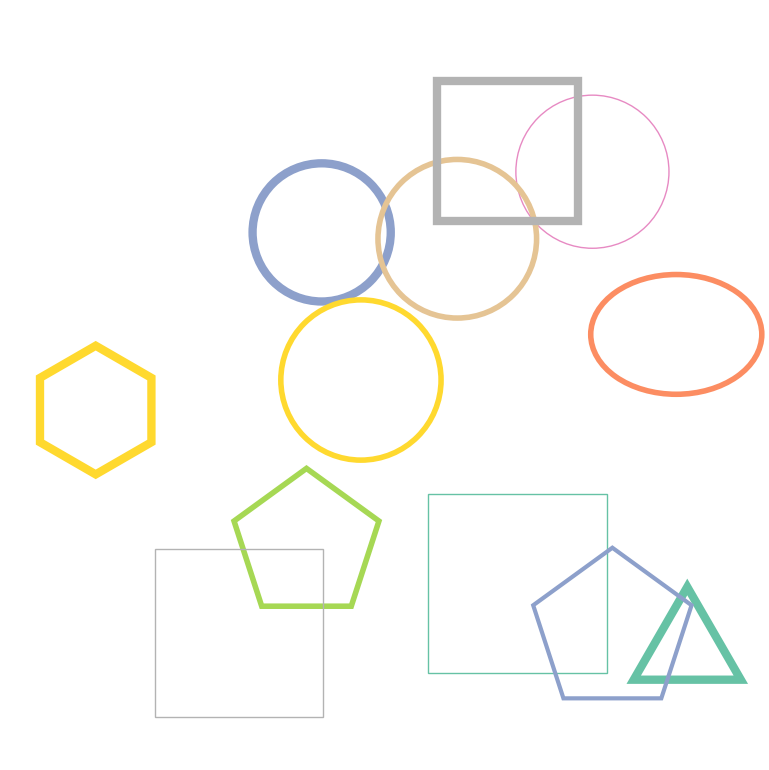[{"shape": "square", "thickness": 0.5, "radius": 0.58, "center": [0.673, 0.242]}, {"shape": "triangle", "thickness": 3, "radius": 0.4, "center": [0.893, 0.157]}, {"shape": "oval", "thickness": 2, "radius": 0.56, "center": [0.878, 0.566]}, {"shape": "circle", "thickness": 3, "radius": 0.45, "center": [0.418, 0.698]}, {"shape": "pentagon", "thickness": 1.5, "radius": 0.54, "center": [0.795, 0.181]}, {"shape": "circle", "thickness": 0.5, "radius": 0.5, "center": [0.769, 0.777]}, {"shape": "pentagon", "thickness": 2, "radius": 0.49, "center": [0.398, 0.293]}, {"shape": "circle", "thickness": 2, "radius": 0.52, "center": [0.469, 0.506]}, {"shape": "hexagon", "thickness": 3, "radius": 0.42, "center": [0.124, 0.467]}, {"shape": "circle", "thickness": 2, "radius": 0.51, "center": [0.594, 0.69]}, {"shape": "square", "thickness": 0.5, "radius": 0.55, "center": [0.311, 0.178]}, {"shape": "square", "thickness": 3, "radius": 0.46, "center": [0.659, 0.804]}]